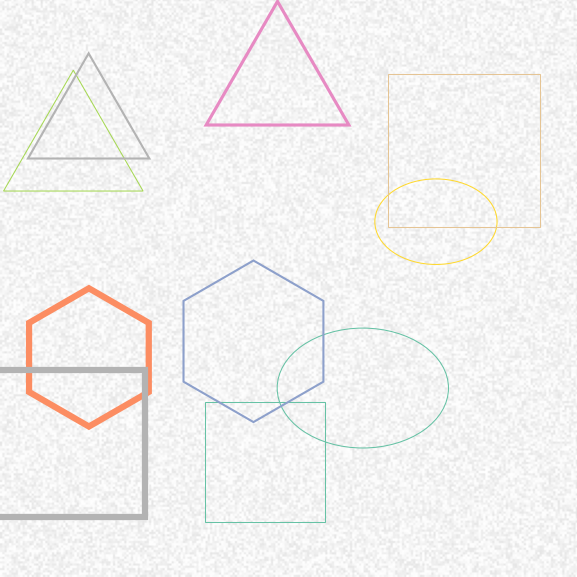[{"shape": "oval", "thickness": 0.5, "radius": 0.74, "center": [0.628, 0.327]}, {"shape": "square", "thickness": 0.5, "radius": 0.52, "center": [0.459, 0.199]}, {"shape": "hexagon", "thickness": 3, "radius": 0.6, "center": [0.154, 0.38]}, {"shape": "hexagon", "thickness": 1, "radius": 0.7, "center": [0.439, 0.408]}, {"shape": "triangle", "thickness": 1.5, "radius": 0.71, "center": [0.481, 0.854]}, {"shape": "triangle", "thickness": 0.5, "radius": 0.7, "center": [0.127, 0.738]}, {"shape": "oval", "thickness": 0.5, "radius": 0.53, "center": [0.755, 0.615]}, {"shape": "square", "thickness": 0.5, "radius": 0.66, "center": [0.803, 0.738]}, {"shape": "triangle", "thickness": 1, "radius": 0.61, "center": [0.153, 0.785]}, {"shape": "square", "thickness": 3, "radius": 0.64, "center": [0.123, 0.231]}]